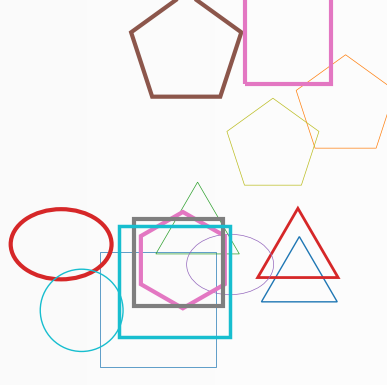[{"shape": "triangle", "thickness": 1, "radius": 0.56, "center": [0.772, 0.272]}, {"shape": "square", "thickness": 0.5, "radius": 0.75, "center": [0.407, 0.197]}, {"shape": "pentagon", "thickness": 0.5, "radius": 0.67, "center": [0.892, 0.724]}, {"shape": "triangle", "thickness": 0.5, "radius": 0.62, "center": [0.51, 0.403]}, {"shape": "triangle", "thickness": 2, "radius": 0.6, "center": [0.769, 0.339]}, {"shape": "oval", "thickness": 3, "radius": 0.65, "center": [0.158, 0.366]}, {"shape": "oval", "thickness": 0.5, "radius": 0.56, "center": [0.594, 0.313]}, {"shape": "pentagon", "thickness": 3, "radius": 0.75, "center": [0.481, 0.87]}, {"shape": "square", "thickness": 3, "radius": 0.56, "center": [0.743, 0.893]}, {"shape": "hexagon", "thickness": 3, "radius": 0.63, "center": [0.472, 0.324]}, {"shape": "square", "thickness": 3, "radius": 0.57, "center": [0.461, 0.318]}, {"shape": "pentagon", "thickness": 0.5, "radius": 0.62, "center": [0.704, 0.62]}, {"shape": "circle", "thickness": 1, "radius": 0.53, "center": [0.211, 0.194]}, {"shape": "square", "thickness": 2.5, "radius": 0.72, "center": [0.451, 0.268]}]